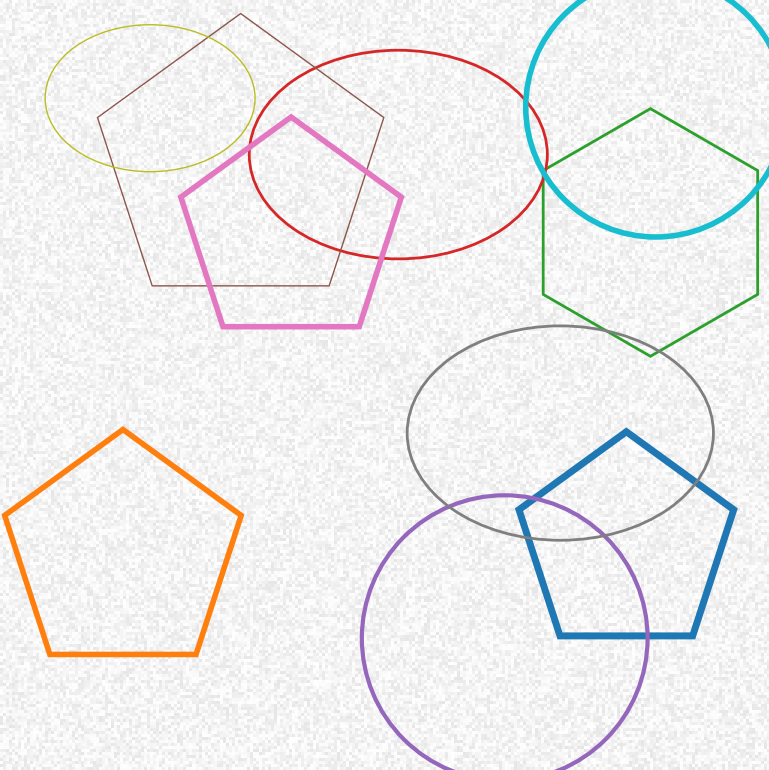[{"shape": "pentagon", "thickness": 2.5, "radius": 0.73, "center": [0.813, 0.293]}, {"shape": "pentagon", "thickness": 2, "radius": 0.81, "center": [0.16, 0.281]}, {"shape": "hexagon", "thickness": 1, "radius": 0.8, "center": [0.845, 0.698]}, {"shape": "oval", "thickness": 1, "radius": 0.97, "center": [0.517, 0.799]}, {"shape": "circle", "thickness": 1.5, "radius": 0.93, "center": [0.655, 0.171]}, {"shape": "pentagon", "thickness": 0.5, "radius": 0.98, "center": [0.313, 0.787]}, {"shape": "pentagon", "thickness": 2, "radius": 0.75, "center": [0.378, 0.698]}, {"shape": "oval", "thickness": 1, "radius": 0.99, "center": [0.728, 0.438]}, {"shape": "oval", "thickness": 0.5, "radius": 0.68, "center": [0.195, 0.872]}, {"shape": "circle", "thickness": 2, "radius": 0.84, "center": [0.852, 0.861]}]